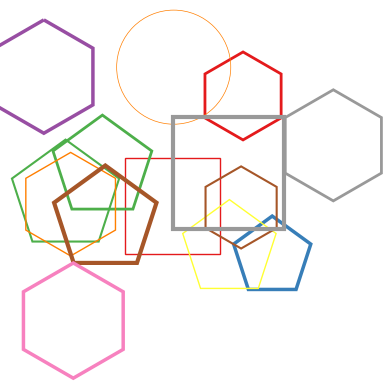[{"shape": "hexagon", "thickness": 2, "radius": 0.57, "center": [0.631, 0.751]}, {"shape": "square", "thickness": 1, "radius": 0.62, "center": [0.448, 0.465]}, {"shape": "pentagon", "thickness": 2.5, "radius": 0.53, "center": [0.707, 0.333]}, {"shape": "pentagon", "thickness": 2, "radius": 0.67, "center": [0.266, 0.566]}, {"shape": "pentagon", "thickness": 1.5, "radius": 0.73, "center": [0.17, 0.491]}, {"shape": "hexagon", "thickness": 2.5, "radius": 0.74, "center": [0.114, 0.801]}, {"shape": "hexagon", "thickness": 1, "radius": 0.67, "center": [0.183, 0.47]}, {"shape": "circle", "thickness": 0.5, "radius": 0.74, "center": [0.451, 0.826]}, {"shape": "pentagon", "thickness": 1, "radius": 0.64, "center": [0.596, 0.354]}, {"shape": "pentagon", "thickness": 3, "radius": 0.7, "center": [0.274, 0.43]}, {"shape": "hexagon", "thickness": 1.5, "radius": 0.53, "center": [0.626, 0.461]}, {"shape": "hexagon", "thickness": 2.5, "radius": 0.75, "center": [0.19, 0.167]}, {"shape": "square", "thickness": 3, "radius": 0.72, "center": [0.594, 0.55]}, {"shape": "hexagon", "thickness": 2, "radius": 0.72, "center": [0.866, 0.623]}]